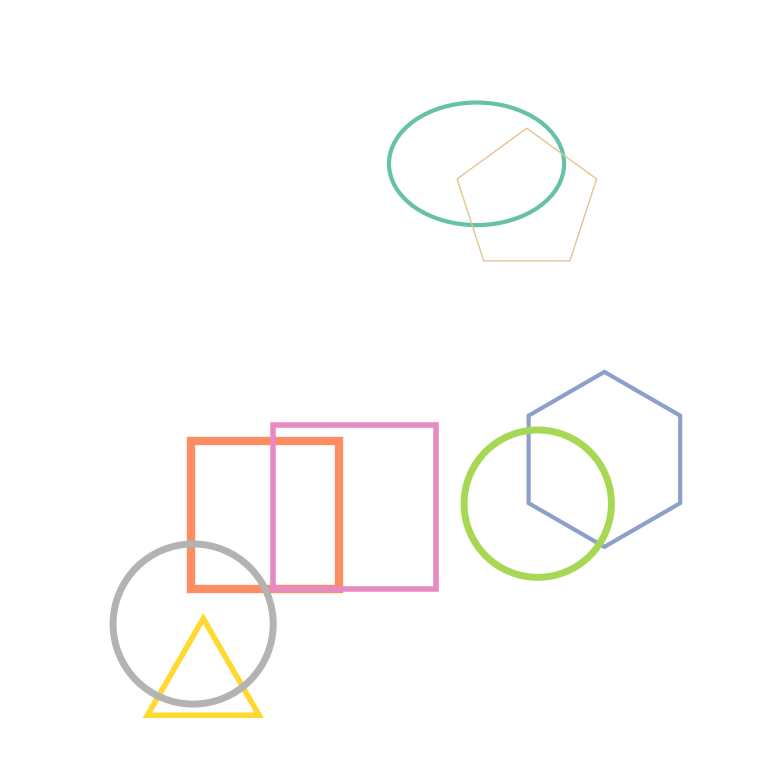[{"shape": "oval", "thickness": 1.5, "radius": 0.57, "center": [0.619, 0.787]}, {"shape": "square", "thickness": 3, "radius": 0.48, "center": [0.344, 0.331]}, {"shape": "hexagon", "thickness": 1.5, "radius": 0.57, "center": [0.785, 0.403]}, {"shape": "square", "thickness": 2, "radius": 0.53, "center": [0.46, 0.342]}, {"shape": "circle", "thickness": 2.5, "radius": 0.48, "center": [0.698, 0.346]}, {"shape": "triangle", "thickness": 2, "radius": 0.42, "center": [0.264, 0.113]}, {"shape": "pentagon", "thickness": 0.5, "radius": 0.48, "center": [0.684, 0.738]}, {"shape": "circle", "thickness": 2.5, "radius": 0.52, "center": [0.251, 0.19]}]